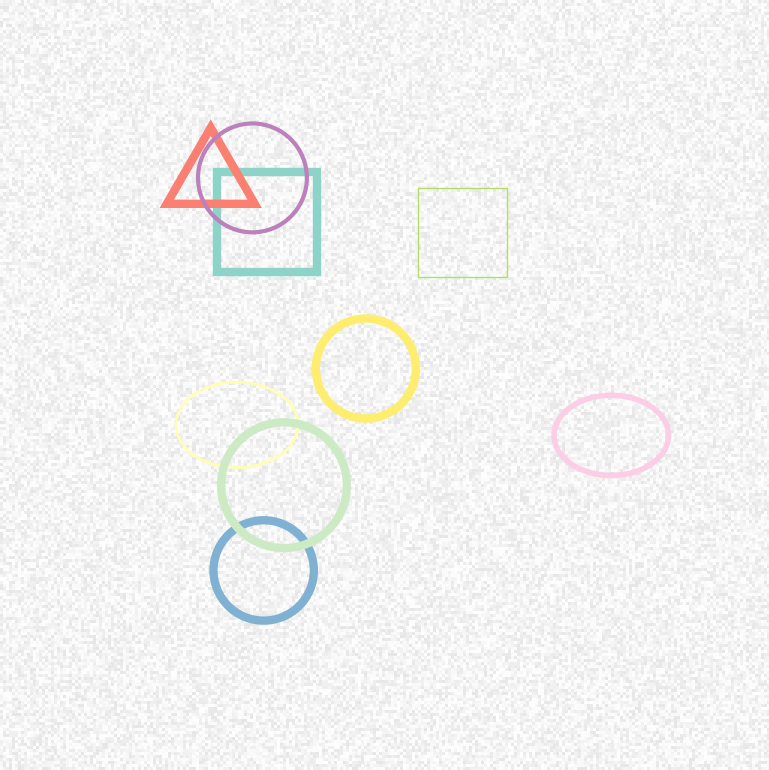[{"shape": "square", "thickness": 3, "radius": 0.33, "center": [0.347, 0.711]}, {"shape": "oval", "thickness": 1, "radius": 0.4, "center": [0.308, 0.448]}, {"shape": "triangle", "thickness": 3, "radius": 0.33, "center": [0.274, 0.768]}, {"shape": "circle", "thickness": 3, "radius": 0.33, "center": [0.342, 0.259]}, {"shape": "square", "thickness": 0.5, "radius": 0.29, "center": [0.601, 0.698]}, {"shape": "oval", "thickness": 2, "radius": 0.37, "center": [0.794, 0.435]}, {"shape": "circle", "thickness": 1.5, "radius": 0.35, "center": [0.328, 0.769]}, {"shape": "circle", "thickness": 3, "radius": 0.41, "center": [0.369, 0.37]}, {"shape": "circle", "thickness": 3, "radius": 0.32, "center": [0.475, 0.521]}]